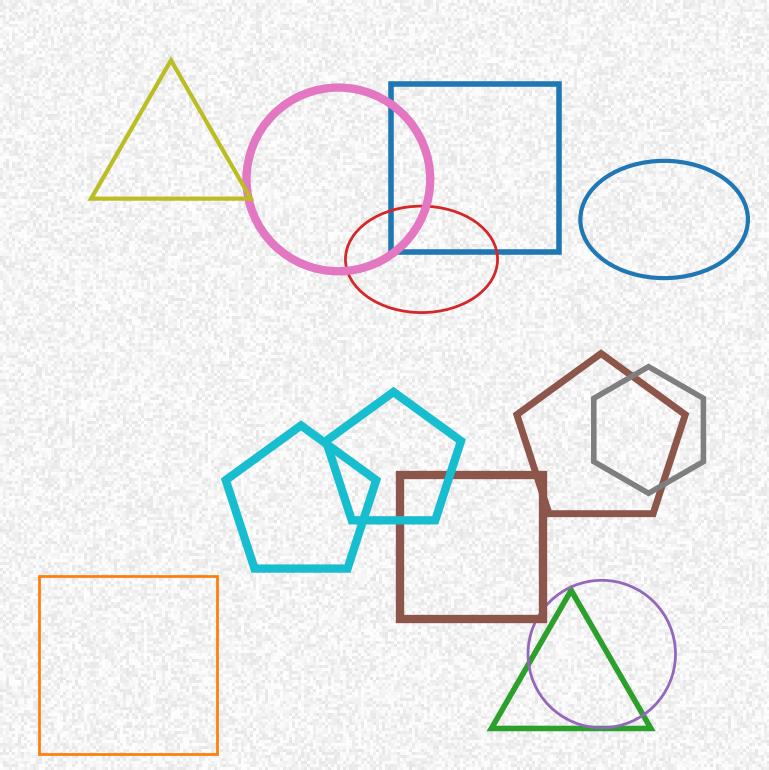[{"shape": "oval", "thickness": 1.5, "radius": 0.54, "center": [0.863, 0.715]}, {"shape": "square", "thickness": 2, "radius": 0.55, "center": [0.617, 0.782]}, {"shape": "square", "thickness": 1, "radius": 0.58, "center": [0.166, 0.136]}, {"shape": "triangle", "thickness": 2, "radius": 0.6, "center": [0.742, 0.114]}, {"shape": "oval", "thickness": 1, "radius": 0.49, "center": [0.547, 0.663]}, {"shape": "circle", "thickness": 1, "radius": 0.48, "center": [0.781, 0.151]}, {"shape": "square", "thickness": 3, "radius": 0.47, "center": [0.612, 0.29]}, {"shape": "pentagon", "thickness": 2.5, "radius": 0.57, "center": [0.781, 0.426]}, {"shape": "circle", "thickness": 3, "radius": 0.6, "center": [0.439, 0.767]}, {"shape": "hexagon", "thickness": 2, "radius": 0.41, "center": [0.842, 0.442]}, {"shape": "triangle", "thickness": 1.5, "radius": 0.6, "center": [0.222, 0.802]}, {"shape": "pentagon", "thickness": 3, "radius": 0.51, "center": [0.391, 0.345]}, {"shape": "pentagon", "thickness": 3, "radius": 0.46, "center": [0.511, 0.399]}]